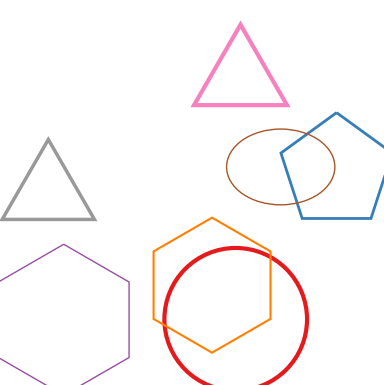[{"shape": "circle", "thickness": 3, "radius": 0.93, "center": [0.612, 0.171]}, {"shape": "pentagon", "thickness": 2, "radius": 0.76, "center": [0.874, 0.555]}, {"shape": "hexagon", "thickness": 1, "radius": 0.98, "center": [0.165, 0.169]}, {"shape": "hexagon", "thickness": 1.5, "radius": 0.88, "center": [0.551, 0.259]}, {"shape": "oval", "thickness": 1, "radius": 0.7, "center": [0.729, 0.566]}, {"shape": "triangle", "thickness": 3, "radius": 0.7, "center": [0.625, 0.797]}, {"shape": "triangle", "thickness": 2.5, "radius": 0.69, "center": [0.126, 0.499]}]